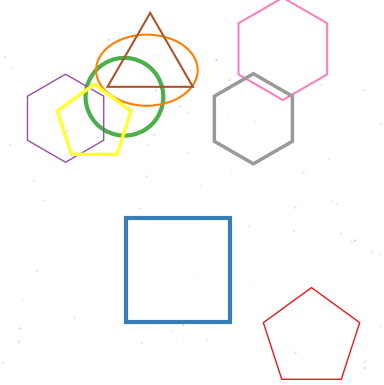[{"shape": "pentagon", "thickness": 1, "radius": 0.66, "center": [0.809, 0.121]}, {"shape": "square", "thickness": 3, "radius": 0.68, "center": [0.462, 0.299]}, {"shape": "circle", "thickness": 3, "radius": 0.5, "center": [0.323, 0.749]}, {"shape": "hexagon", "thickness": 1, "radius": 0.57, "center": [0.17, 0.693]}, {"shape": "oval", "thickness": 1.5, "radius": 0.66, "center": [0.382, 0.818]}, {"shape": "pentagon", "thickness": 2.5, "radius": 0.5, "center": [0.245, 0.68]}, {"shape": "triangle", "thickness": 1.5, "radius": 0.64, "center": [0.39, 0.839]}, {"shape": "hexagon", "thickness": 1.5, "radius": 0.66, "center": [0.735, 0.873]}, {"shape": "hexagon", "thickness": 2.5, "radius": 0.59, "center": [0.658, 0.692]}]